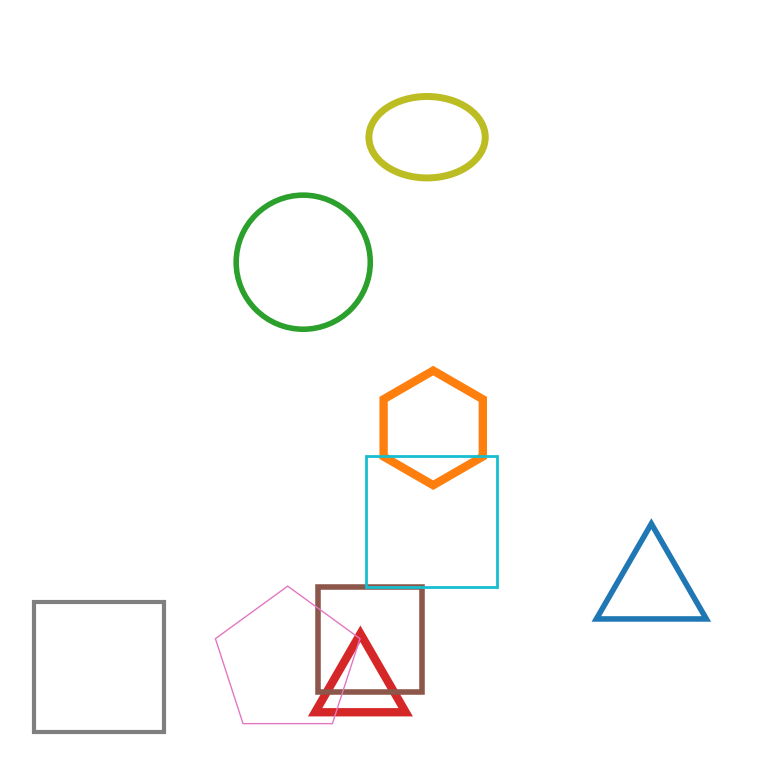[{"shape": "triangle", "thickness": 2, "radius": 0.41, "center": [0.846, 0.237]}, {"shape": "hexagon", "thickness": 3, "radius": 0.37, "center": [0.563, 0.444]}, {"shape": "circle", "thickness": 2, "radius": 0.44, "center": [0.394, 0.659]}, {"shape": "triangle", "thickness": 3, "radius": 0.34, "center": [0.468, 0.109]}, {"shape": "square", "thickness": 2, "radius": 0.34, "center": [0.481, 0.169]}, {"shape": "pentagon", "thickness": 0.5, "radius": 0.49, "center": [0.374, 0.14]}, {"shape": "square", "thickness": 1.5, "radius": 0.42, "center": [0.129, 0.134]}, {"shape": "oval", "thickness": 2.5, "radius": 0.38, "center": [0.555, 0.822]}, {"shape": "square", "thickness": 1, "radius": 0.43, "center": [0.56, 0.323]}]